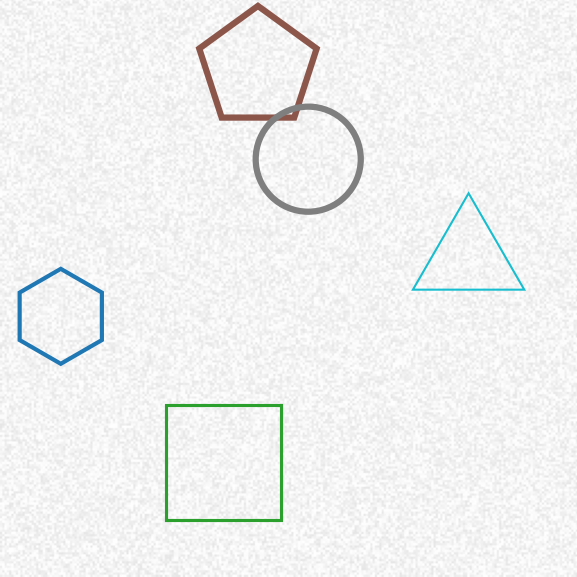[{"shape": "hexagon", "thickness": 2, "radius": 0.41, "center": [0.105, 0.451]}, {"shape": "square", "thickness": 1.5, "radius": 0.5, "center": [0.387, 0.198]}, {"shape": "pentagon", "thickness": 3, "radius": 0.53, "center": [0.447, 0.882]}, {"shape": "circle", "thickness": 3, "radius": 0.45, "center": [0.534, 0.723]}, {"shape": "triangle", "thickness": 1, "radius": 0.56, "center": [0.811, 0.553]}]